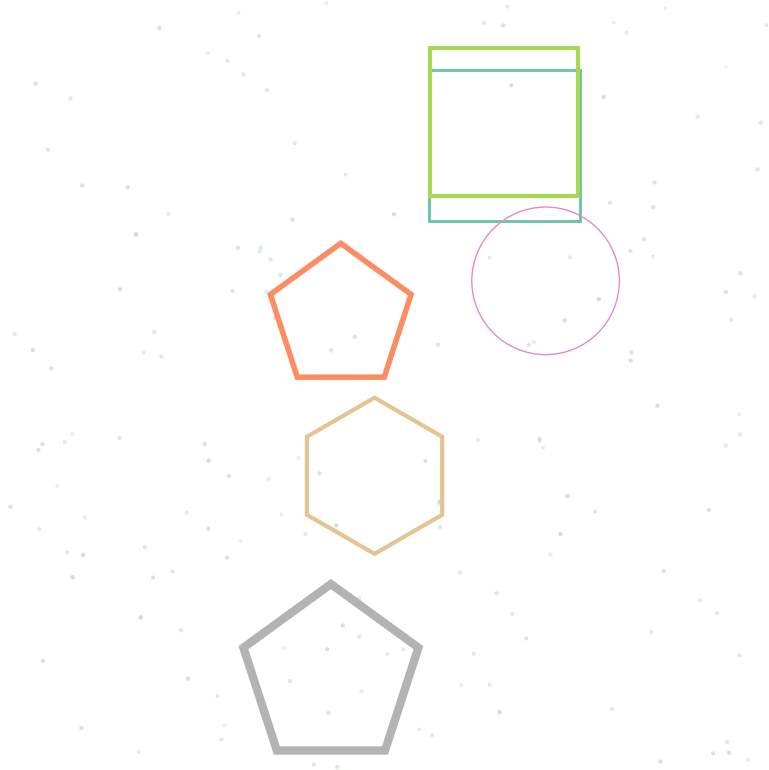[{"shape": "square", "thickness": 1, "radius": 0.49, "center": [0.656, 0.811]}, {"shape": "pentagon", "thickness": 2, "radius": 0.48, "center": [0.443, 0.588]}, {"shape": "circle", "thickness": 0.5, "radius": 0.48, "center": [0.709, 0.635]}, {"shape": "square", "thickness": 1.5, "radius": 0.48, "center": [0.655, 0.841]}, {"shape": "hexagon", "thickness": 1.5, "radius": 0.51, "center": [0.486, 0.382]}, {"shape": "pentagon", "thickness": 3, "radius": 0.6, "center": [0.43, 0.122]}]